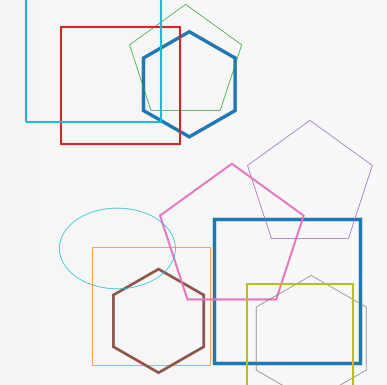[{"shape": "hexagon", "thickness": 2.5, "radius": 0.68, "center": [0.489, 0.781]}, {"shape": "square", "thickness": 2.5, "radius": 0.94, "center": [0.741, 0.244]}, {"shape": "square", "thickness": 0.5, "radius": 0.76, "center": [0.39, 0.205]}, {"shape": "pentagon", "thickness": 0.5, "radius": 0.76, "center": [0.479, 0.836]}, {"shape": "square", "thickness": 1.5, "radius": 0.76, "center": [0.311, 0.777]}, {"shape": "pentagon", "thickness": 0.5, "radius": 0.85, "center": [0.8, 0.518]}, {"shape": "hexagon", "thickness": 2, "radius": 0.67, "center": [0.409, 0.167]}, {"shape": "pentagon", "thickness": 1.5, "radius": 0.97, "center": [0.598, 0.38]}, {"shape": "hexagon", "thickness": 0.5, "radius": 0.82, "center": [0.803, 0.121]}, {"shape": "square", "thickness": 1.5, "radius": 0.68, "center": [0.773, 0.125]}, {"shape": "oval", "thickness": 0.5, "radius": 0.75, "center": [0.303, 0.355]}, {"shape": "square", "thickness": 1.5, "radius": 0.87, "center": [0.242, 0.856]}]